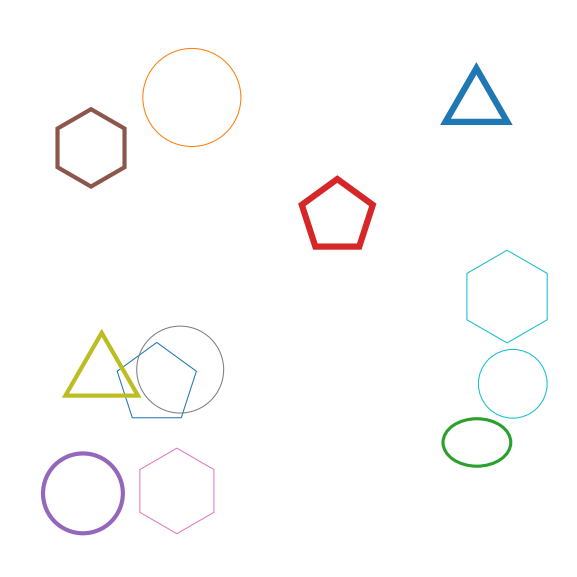[{"shape": "pentagon", "thickness": 0.5, "radius": 0.36, "center": [0.271, 0.334]}, {"shape": "triangle", "thickness": 3, "radius": 0.31, "center": [0.825, 0.819]}, {"shape": "circle", "thickness": 0.5, "radius": 0.42, "center": [0.332, 0.83]}, {"shape": "oval", "thickness": 1.5, "radius": 0.29, "center": [0.826, 0.233]}, {"shape": "pentagon", "thickness": 3, "radius": 0.32, "center": [0.584, 0.624]}, {"shape": "circle", "thickness": 2, "radius": 0.35, "center": [0.144, 0.145]}, {"shape": "hexagon", "thickness": 2, "radius": 0.33, "center": [0.158, 0.743]}, {"shape": "hexagon", "thickness": 0.5, "radius": 0.37, "center": [0.306, 0.149]}, {"shape": "circle", "thickness": 0.5, "radius": 0.38, "center": [0.312, 0.359]}, {"shape": "triangle", "thickness": 2, "radius": 0.36, "center": [0.176, 0.35]}, {"shape": "hexagon", "thickness": 0.5, "radius": 0.4, "center": [0.878, 0.486]}, {"shape": "circle", "thickness": 0.5, "radius": 0.3, "center": [0.888, 0.335]}]